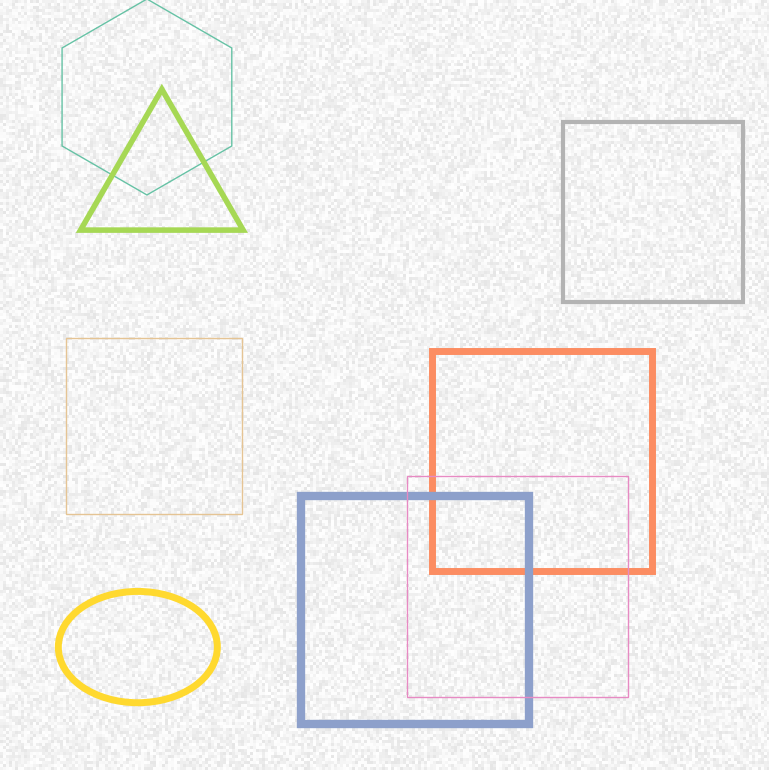[{"shape": "hexagon", "thickness": 0.5, "radius": 0.64, "center": [0.191, 0.874]}, {"shape": "square", "thickness": 2.5, "radius": 0.72, "center": [0.704, 0.401]}, {"shape": "square", "thickness": 3, "radius": 0.74, "center": [0.539, 0.208]}, {"shape": "square", "thickness": 0.5, "radius": 0.72, "center": [0.672, 0.238]}, {"shape": "triangle", "thickness": 2, "radius": 0.61, "center": [0.21, 0.762]}, {"shape": "oval", "thickness": 2.5, "radius": 0.52, "center": [0.179, 0.16]}, {"shape": "square", "thickness": 0.5, "radius": 0.57, "center": [0.2, 0.446]}, {"shape": "square", "thickness": 1.5, "radius": 0.58, "center": [0.848, 0.725]}]